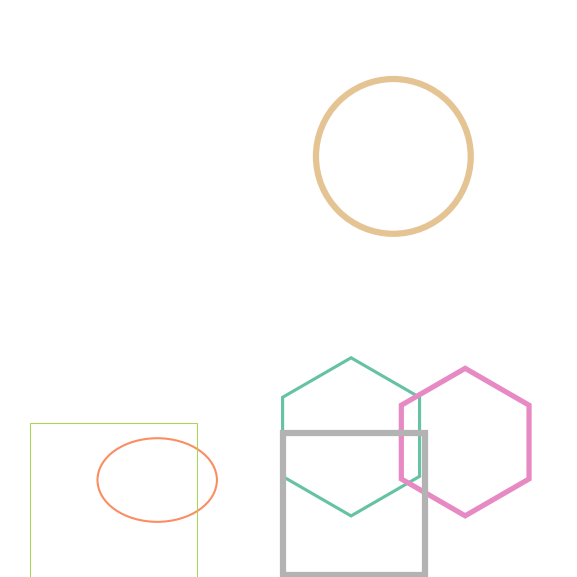[{"shape": "hexagon", "thickness": 1.5, "radius": 0.68, "center": [0.608, 0.243]}, {"shape": "oval", "thickness": 1, "radius": 0.52, "center": [0.272, 0.168]}, {"shape": "hexagon", "thickness": 2.5, "radius": 0.64, "center": [0.806, 0.234]}, {"shape": "square", "thickness": 0.5, "radius": 0.72, "center": [0.197, 0.122]}, {"shape": "circle", "thickness": 3, "radius": 0.67, "center": [0.681, 0.728]}, {"shape": "square", "thickness": 3, "radius": 0.61, "center": [0.613, 0.126]}]